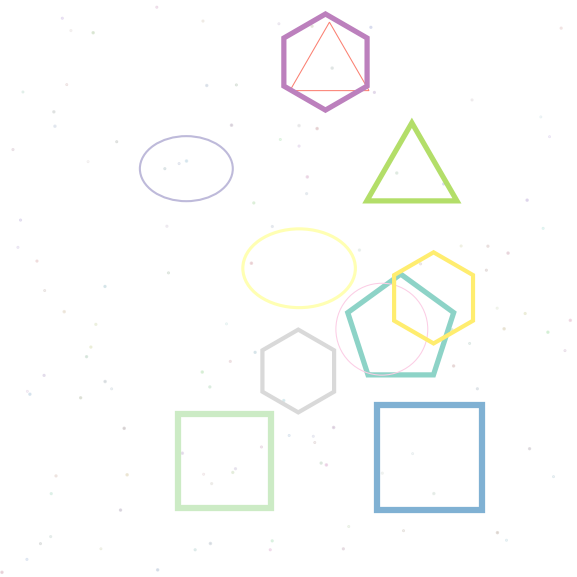[{"shape": "pentagon", "thickness": 2.5, "radius": 0.48, "center": [0.694, 0.428]}, {"shape": "oval", "thickness": 1.5, "radius": 0.49, "center": [0.518, 0.535]}, {"shape": "oval", "thickness": 1, "radius": 0.4, "center": [0.323, 0.707]}, {"shape": "triangle", "thickness": 0.5, "radius": 0.4, "center": [0.57, 0.882]}, {"shape": "square", "thickness": 3, "radius": 0.45, "center": [0.743, 0.208]}, {"shape": "triangle", "thickness": 2.5, "radius": 0.45, "center": [0.713, 0.696]}, {"shape": "circle", "thickness": 0.5, "radius": 0.4, "center": [0.661, 0.429]}, {"shape": "hexagon", "thickness": 2, "radius": 0.36, "center": [0.516, 0.357]}, {"shape": "hexagon", "thickness": 2.5, "radius": 0.42, "center": [0.564, 0.892]}, {"shape": "square", "thickness": 3, "radius": 0.41, "center": [0.389, 0.201]}, {"shape": "hexagon", "thickness": 2, "radius": 0.39, "center": [0.751, 0.483]}]